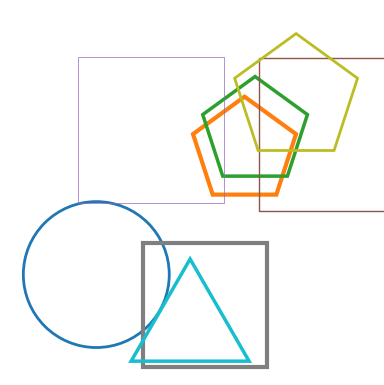[{"shape": "circle", "thickness": 2, "radius": 0.95, "center": [0.25, 0.287]}, {"shape": "pentagon", "thickness": 3, "radius": 0.7, "center": [0.635, 0.608]}, {"shape": "pentagon", "thickness": 2.5, "radius": 0.71, "center": [0.663, 0.658]}, {"shape": "square", "thickness": 0.5, "radius": 0.95, "center": [0.392, 0.662]}, {"shape": "square", "thickness": 1, "radius": 0.99, "center": [0.873, 0.65]}, {"shape": "square", "thickness": 3, "radius": 0.81, "center": [0.533, 0.209]}, {"shape": "pentagon", "thickness": 2, "radius": 0.84, "center": [0.769, 0.745]}, {"shape": "triangle", "thickness": 2.5, "radius": 0.88, "center": [0.494, 0.15]}]